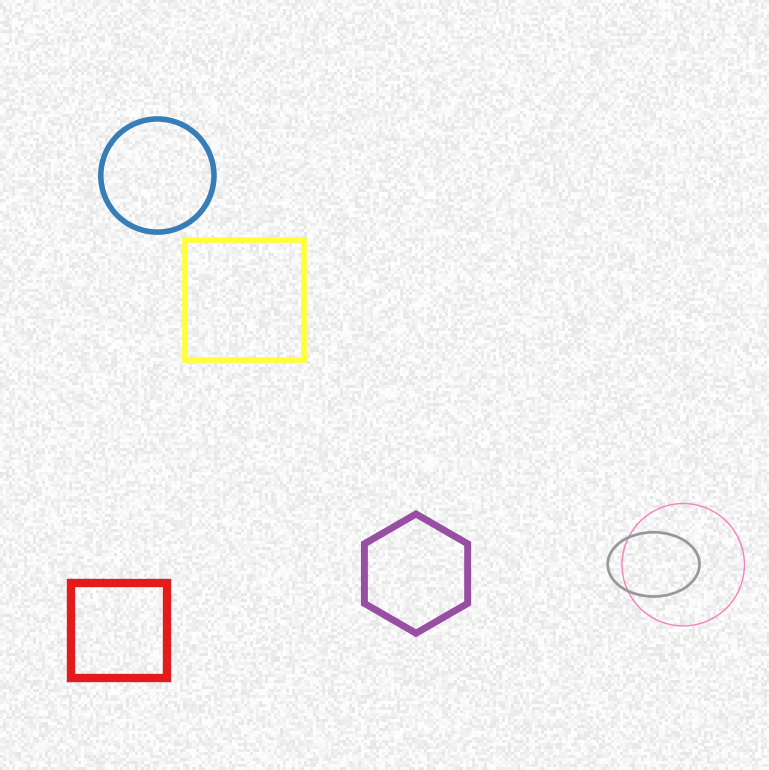[{"shape": "square", "thickness": 3, "radius": 0.31, "center": [0.154, 0.181]}, {"shape": "circle", "thickness": 2, "radius": 0.37, "center": [0.204, 0.772]}, {"shape": "hexagon", "thickness": 2.5, "radius": 0.39, "center": [0.54, 0.255]}, {"shape": "square", "thickness": 2, "radius": 0.39, "center": [0.318, 0.61]}, {"shape": "circle", "thickness": 0.5, "radius": 0.4, "center": [0.887, 0.267]}, {"shape": "oval", "thickness": 1, "radius": 0.3, "center": [0.849, 0.267]}]